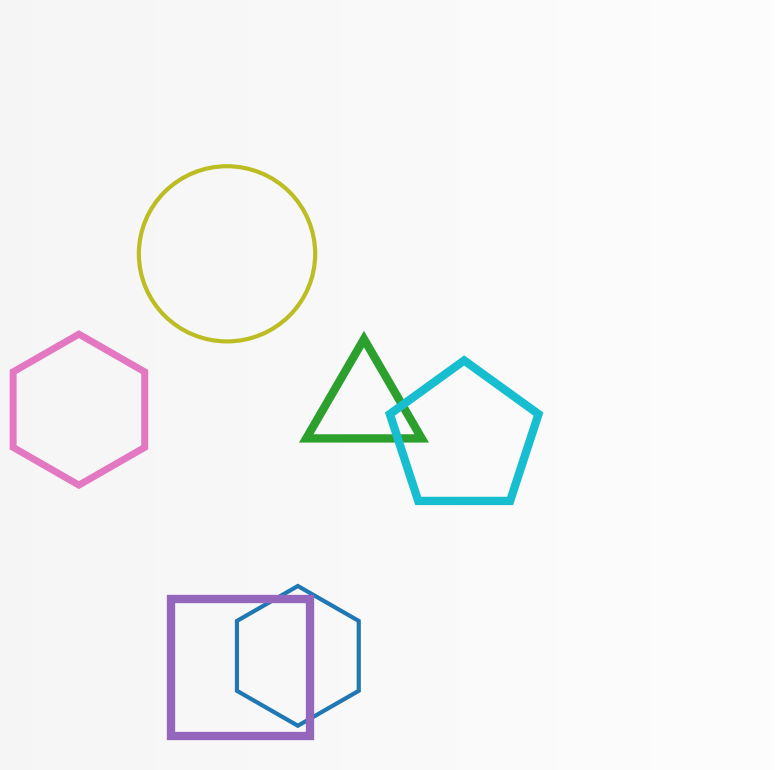[{"shape": "hexagon", "thickness": 1.5, "radius": 0.45, "center": [0.384, 0.148]}, {"shape": "triangle", "thickness": 3, "radius": 0.43, "center": [0.47, 0.474]}, {"shape": "square", "thickness": 3, "radius": 0.45, "center": [0.31, 0.133]}, {"shape": "hexagon", "thickness": 2.5, "radius": 0.49, "center": [0.102, 0.468]}, {"shape": "circle", "thickness": 1.5, "radius": 0.57, "center": [0.293, 0.67]}, {"shape": "pentagon", "thickness": 3, "radius": 0.5, "center": [0.599, 0.431]}]